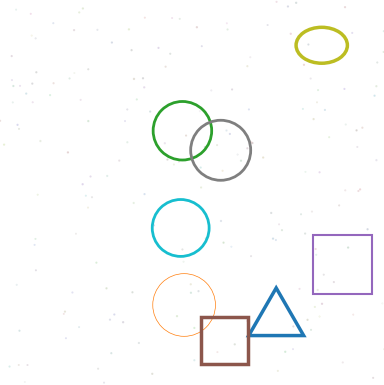[{"shape": "triangle", "thickness": 2.5, "radius": 0.41, "center": [0.717, 0.17]}, {"shape": "circle", "thickness": 0.5, "radius": 0.41, "center": [0.478, 0.208]}, {"shape": "circle", "thickness": 2, "radius": 0.38, "center": [0.474, 0.66]}, {"shape": "square", "thickness": 1.5, "radius": 0.38, "center": [0.889, 0.313]}, {"shape": "square", "thickness": 2.5, "radius": 0.31, "center": [0.583, 0.116]}, {"shape": "circle", "thickness": 2, "radius": 0.39, "center": [0.573, 0.61]}, {"shape": "oval", "thickness": 2.5, "radius": 0.33, "center": [0.836, 0.882]}, {"shape": "circle", "thickness": 2, "radius": 0.37, "center": [0.469, 0.408]}]